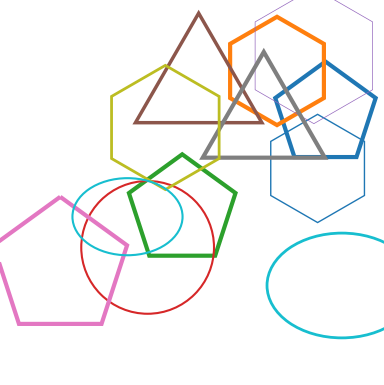[{"shape": "hexagon", "thickness": 1, "radius": 0.7, "center": [0.825, 0.562]}, {"shape": "pentagon", "thickness": 3, "radius": 0.69, "center": [0.845, 0.703]}, {"shape": "hexagon", "thickness": 3, "radius": 0.7, "center": [0.72, 0.816]}, {"shape": "pentagon", "thickness": 3, "radius": 0.73, "center": [0.473, 0.454]}, {"shape": "circle", "thickness": 1.5, "radius": 0.86, "center": [0.383, 0.357]}, {"shape": "hexagon", "thickness": 0.5, "radius": 0.88, "center": [0.815, 0.855]}, {"shape": "triangle", "thickness": 2.5, "radius": 0.95, "center": [0.516, 0.776]}, {"shape": "pentagon", "thickness": 3, "radius": 0.91, "center": [0.156, 0.306]}, {"shape": "triangle", "thickness": 3, "radius": 0.92, "center": [0.685, 0.682]}, {"shape": "hexagon", "thickness": 2, "radius": 0.81, "center": [0.429, 0.669]}, {"shape": "oval", "thickness": 2, "radius": 0.97, "center": [0.888, 0.258]}, {"shape": "oval", "thickness": 1.5, "radius": 0.72, "center": [0.331, 0.437]}]